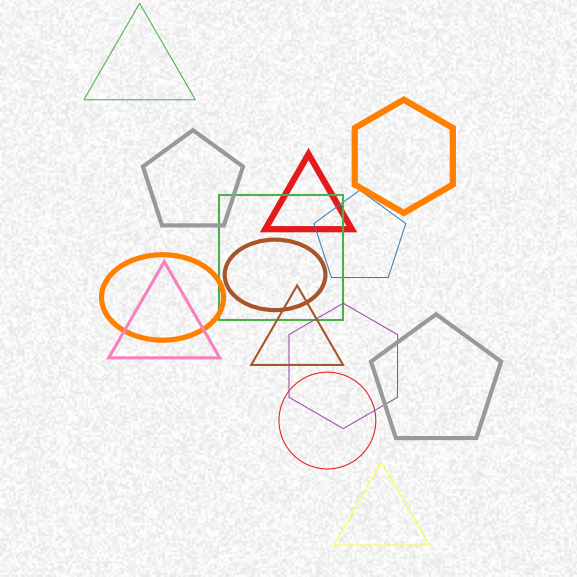[{"shape": "triangle", "thickness": 3, "radius": 0.43, "center": [0.534, 0.646]}, {"shape": "circle", "thickness": 0.5, "radius": 0.42, "center": [0.567, 0.271]}, {"shape": "pentagon", "thickness": 0.5, "radius": 0.42, "center": [0.623, 0.586]}, {"shape": "triangle", "thickness": 0.5, "radius": 0.56, "center": [0.242, 0.882]}, {"shape": "square", "thickness": 1, "radius": 0.54, "center": [0.487, 0.554]}, {"shape": "hexagon", "thickness": 0.5, "radius": 0.54, "center": [0.594, 0.365]}, {"shape": "oval", "thickness": 2.5, "radius": 0.53, "center": [0.281, 0.484]}, {"shape": "hexagon", "thickness": 3, "radius": 0.49, "center": [0.699, 0.728]}, {"shape": "triangle", "thickness": 0.5, "radius": 0.48, "center": [0.661, 0.103]}, {"shape": "triangle", "thickness": 1, "radius": 0.46, "center": [0.515, 0.413]}, {"shape": "oval", "thickness": 2, "radius": 0.44, "center": [0.476, 0.523]}, {"shape": "triangle", "thickness": 1.5, "radius": 0.56, "center": [0.284, 0.435]}, {"shape": "pentagon", "thickness": 2, "radius": 0.59, "center": [0.755, 0.336]}, {"shape": "pentagon", "thickness": 2, "radius": 0.46, "center": [0.334, 0.683]}]